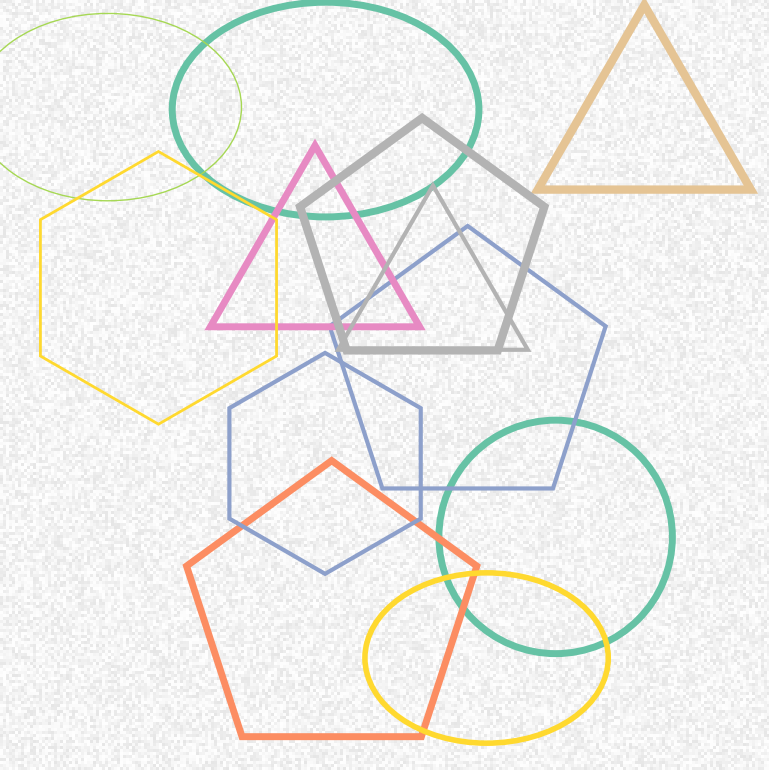[{"shape": "oval", "thickness": 2.5, "radius": 1.0, "center": [0.423, 0.858]}, {"shape": "circle", "thickness": 2.5, "radius": 0.76, "center": [0.722, 0.303]}, {"shape": "pentagon", "thickness": 2.5, "radius": 0.99, "center": [0.431, 0.204]}, {"shape": "hexagon", "thickness": 1.5, "radius": 0.72, "center": [0.422, 0.398]}, {"shape": "pentagon", "thickness": 1.5, "radius": 0.94, "center": [0.607, 0.518]}, {"shape": "triangle", "thickness": 2.5, "radius": 0.78, "center": [0.409, 0.654]}, {"shape": "oval", "thickness": 0.5, "radius": 0.87, "center": [0.14, 0.861]}, {"shape": "oval", "thickness": 2, "radius": 0.79, "center": [0.632, 0.145]}, {"shape": "hexagon", "thickness": 1, "radius": 0.89, "center": [0.206, 0.626]}, {"shape": "triangle", "thickness": 3, "radius": 0.8, "center": [0.837, 0.834]}, {"shape": "pentagon", "thickness": 3, "radius": 0.83, "center": [0.548, 0.68]}, {"shape": "triangle", "thickness": 1.5, "radius": 0.71, "center": [0.562, 0.617]}]